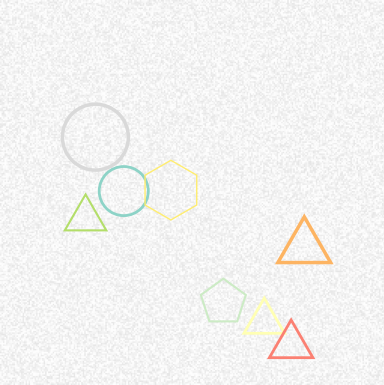[{"shape": "circle", "thickness": 2, "radius": 0.32, "center": [0.321, 0.504]}, {"shape": "triangle", "thickness": 2, "radius": 0.3, "center": [0.686, 0.165]}, {"shape": "triangle", "thickness": 2, "radius": 0.33, "center": [0.756, 0.104]}, {"shape": "triangle", "thickness": 2.5, "radius": 0.4, "center": [0.79, 0.358]}, {"shape": "triangle", "thickness": 1.5, "radius": 0.31, "center": [0.222, 0.433]}, {"shape": "circle", "thickness": 2.5, "radius": 0.43, "center": [0.248, 0.644]}, {"shape": "pentagon", "thickness": 1.5, "radius": 0.31, "center": [0.58, 0.215]}, {"shape": "hexagon", "thickness": 1, "radius": 0.39, "center": [0.444, 0.506]}]